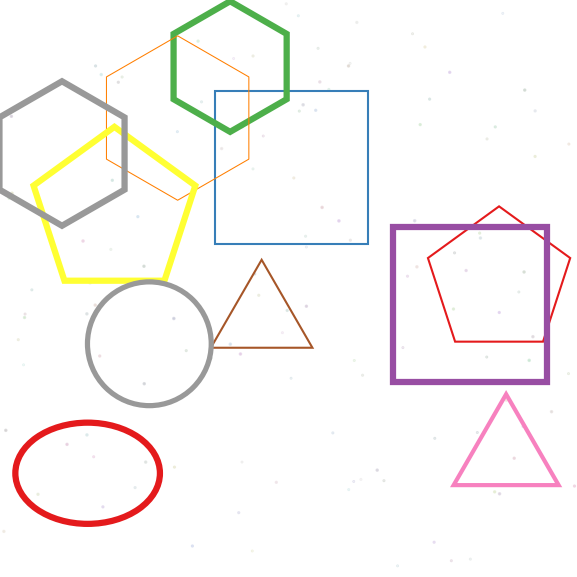[{"shape": "pentagon", "thickness": 1, "radius": 0.65, "center": [0.864, 0.512]}, {"shape": "oval", "thickness": 3, "radius": 0.63, "center": [0.152, 0.18]}, {"shape": "square", "thickness": 1, "radius": 0.66, "center": [0.505, 0.709]}, {"shape": "hexagon", "thickness": 3, "radius": 0.57, "center": [0.398, 0.884]}, {"shape": "square", "thickness": 3, "radius": 0.67, "center": [0.814, 0.472]}, {"shape": "hexagon", "thickness": 0.5, "radius": 0.71, "center": [0.308, 0.795]}, {"shape": "pentagon", "thickness": 3, "radius": 0.74, "center": [0.198, 0.632]}, {"shape": "triangle", "thickness": 1, "radius": 0.51, "center": [0.453, 0.448]}, {"shape": "triangle", "thickness": 2, "radius": 0.52, "center": [0.876, 0.212]}, {"shape": "circle", "thickness": 2.5, "radius": 0.54, "center": [0.259, 0.404]}, {"shape": "hexagon", "thickness": 3, "radius": 0.63, "center": [0.107, 0.733]}]